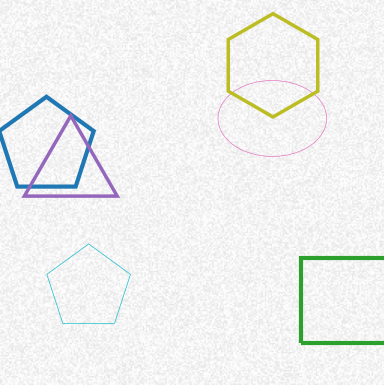[{"shape": "pentagon", "thickness": 3, "radius": 0.65, "center": [0.121, 0.62]}, {"shape": "square", "thickness": 3, "radius": 0.55, "center": [0.892, 0.22]}, {"shape": "triangle", "thickness": 2.5, "radius": 0.7, "center": [0.184, 0.56]}, {"shape": "oval", "thickness": 0.5, "radius": 0.71, "center": [0.707, 0.692]}, {"shape": "hexagon", "thickness": 2.5, "radius": 0.67, "center": [0.709, 0.83]}, {"shape": "pentagon", "thickness": 0.5, "radius": 0.57, "center": [0.23, 0.252]}]